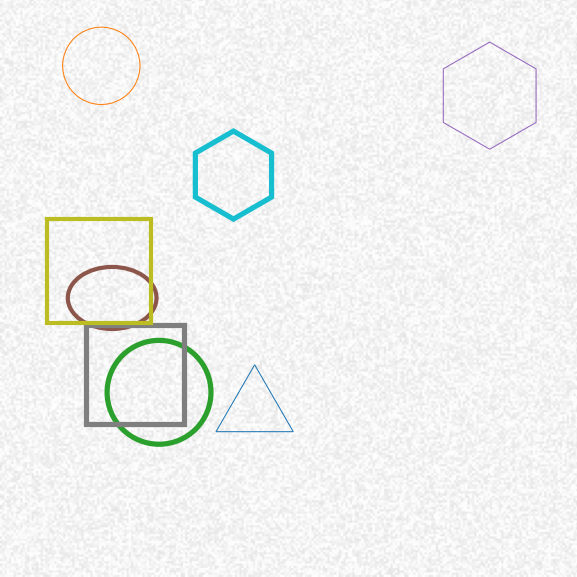[{"shape": "triangle", "thickness": 0.5, "radius": 0.39, "center": [0.441, 0.29]}, {"shape": "circle", "thickness": 0.5, "radius": 0.33, "center": [0.175, 0.885]}, {"shape": "circle", "thickness": 2.5, "radius": 0.45, "center": [0.275, 0.32]}, {"shape": "hexagon", "thickness": 0.5, "radius": 0.46, "center": [0.848, 0.833]}, {"shape": "oval", "thickness": 2, "radius": 0.38, "center": [0.194, 0.483]}, {"shape": "square", "thickness": 2.5, "radius": 0.43, "center": [0.234, 0.351]}, {"shape": "square", "thickness": 2, "radius": 0.45, "center": [0.172, 0.53]}, {"shape": "hexagon", "thickness": 2.5, "radius": 0.38, "center": [0.404, 0.696]}]